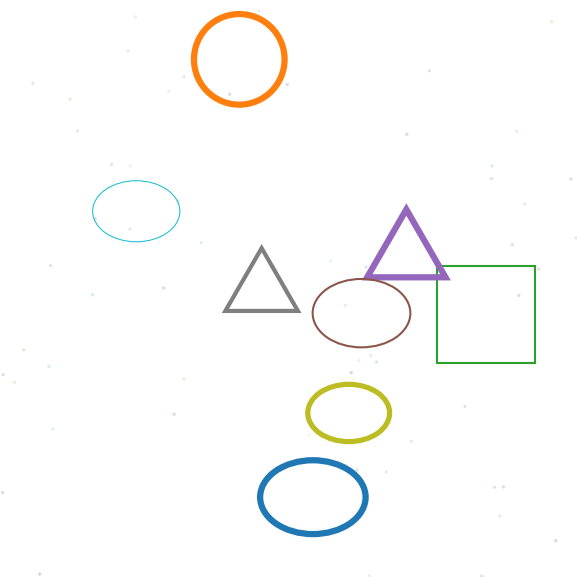[{"shape": "oval", "thickness": 3, "radius": 0.46, "center": [0.542, 0.138]}, {"shape": "circle", "thickness": 3, "radius": 0.39, "center": [0.414, 0.896]}, {"shape": "square", "thickness": 1, "radius": 0.42, "center": [0.841, 0.455]}, {"shape": "triangle", "thickness": 3, "radius": 0.39, "center": [0.704, 0.558]}, {"shape": "oval", "thickness": 1, "radius": 0.42, "center": [0.626, 0.457]}, {"shape": "triangle", "thickness": 2, "radius": 0.36, "center": [0.453, 0.497]}, {"shape": "oval", "thickness": 2.5, "radius": 0.35, "center": [0.604, 0.284]}, {"shape": "oval", "thickness": 0.5, "radius": 0.38, "center": [0.236, 0.633]}]